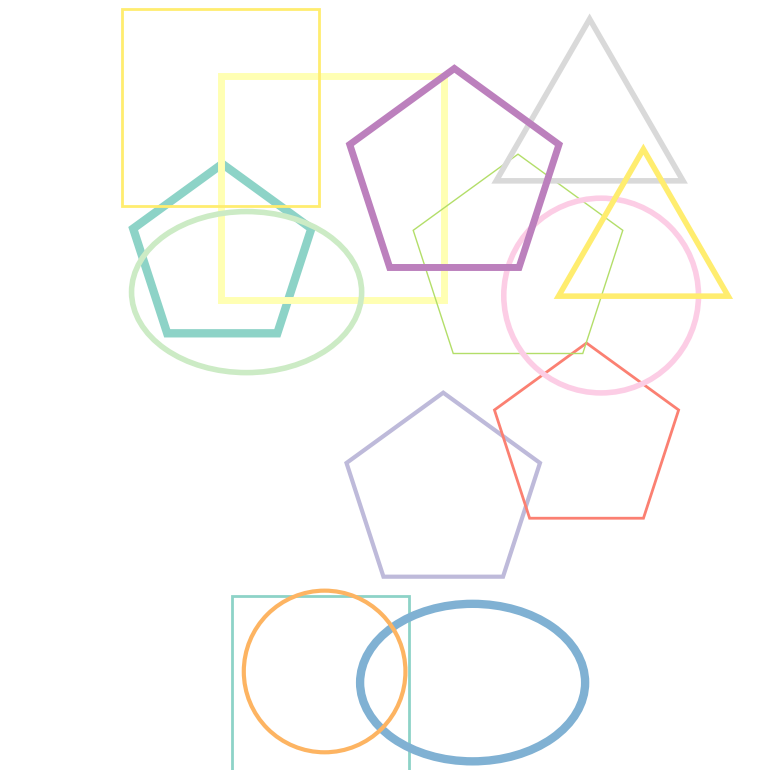[{"shape": "pentagon", "thickness": 3, "radius": 0.61, "center": [0.289, 0.666]}, {"shape": "square", "thickness": 1, "radius": 0.57, "center": [0.416, 0.111]}, {"shape": "square", "thickness": 2.5, "radius": 0.73, "center": [0.432, 0.756]}, {"shape": "pentagon", "thickness": 1.5, "radius": 0.66, "center": [0.576, 0.358]}, {"shape": "pentagon", "thickness": 1, "radius": 0.63, "center": [0.762, 0.429]}, {"shape": "oval", "thickness": 3, "radius": 0.73, "center": [0.614, 0.114]}, {"shape": "circle", "thickness": 1.5, "radius": 0.52, "center": [0.422, 0.128]}, {"shape": "pentagon", "thickness": 0.5, "radius": 0.72, "center": [0.673, 0.657]}, {"shape": "circle", "thickness": 2, "radius": 0.63, "center": [0.781, 0.616]}, {"shape": "triangle", "thickness": 2, "radius": 0.7, "center": [0.766, 0.835]}, {"shape": "pentagon", "thickness": 2.5, "radius": 0.71, "center": [0.59, 0.768]}, {"shape": "oval", "thickness": 2, "radius": 0.75, "center": [0.32, 0.621]}, {"shape": "triangle", "thickness": 2, "radius": 0.64, "center": [0.836, 0.679]}, {"shape": "square", "thickness": 1, "radius": 0.64, "center": [0.286, 0.861]}]